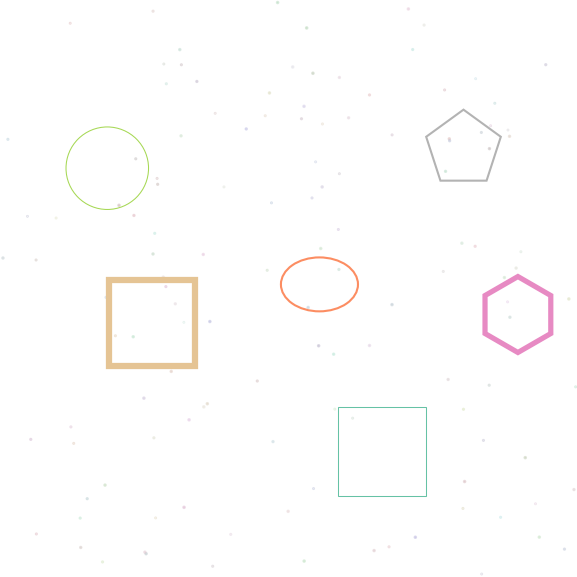[{"shape": "square", "thickness": 0.5, "radius": 0.38, "center": [0.661, 0.218]}, {"shape": "oval", "thickness": 1, "radius": 0.33, "center": [0.553, 0.507]}, {"shape": "hexagon", "thickness": 2.5, "radius": 0.33, "center": [0.897, 0.455]}, {"shape": "circle", "thickness": 0.5, "radius": 0.36, "center": [0.186, 0.708]}, {"shape": "square", "thickness": 3, "radius": 0.37, "center": [0.263, 0.44]}, {"shape": "pentagon", "thickness": 1, "radius": 0.34, "center": [0.803, 0.741]}]